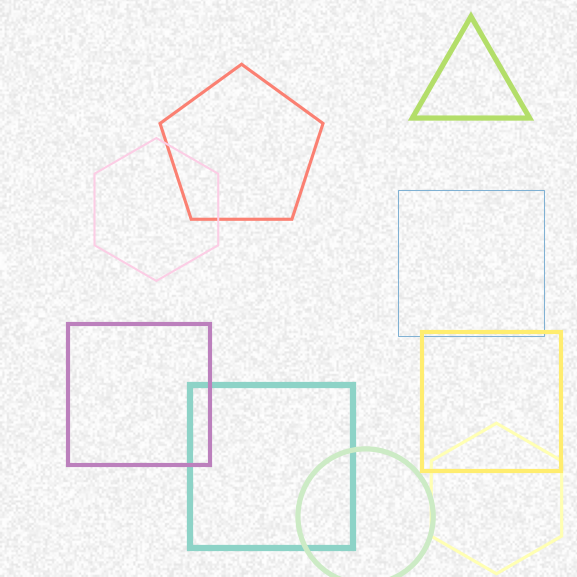[{"shape": "square", "thickness": 3, "radius": 0.71, "center": [0.47, 0.191]}, {"shape": "hexagon", "thickness": 1.5, "radius": 0.65, "center": [0.86, 0.136]}, {"shape": "pentagon", "thickness": 1.5, "radius": 0.74, "center": [0.418, 0.74]}, {"shape": "square", "thickness": 0.5, "radius": 0.63, "center": [0.816, 0.544]}, {"shape": "triangle", "thickness": 2.5, "radius": 0.59, "center": [0.816, 0.853]}, {"shape": "hexagon", "thickness": 1, "radius": 0.62, "center": [0.271, 0.636]}, {"shape": "square", "thickness": 2, "radius": 0.61, "center": [0.241, 0.316]}, {"shape": "circle", "thickness": 2.5, "radius": 0.59, "center": [0.633, 0.105]}, {"shape": "square", "thickness": 2, "radius": 0.6, "center": [0.851, 0.304]}]